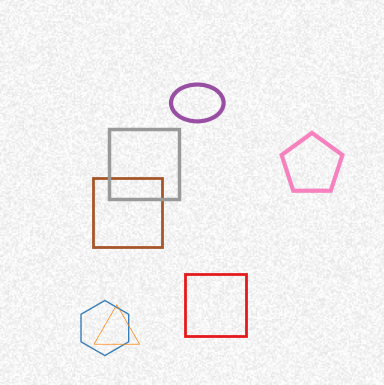[{"shape": "square", "thickness": 2, "radius": 0.4, "center": [0.56, 0.208]}, {"shape": "hexagon", "thickness": 1, "radius": 0.36, "center": [0.272, 0.148]}, {"shape": "oval", "thickness": 3, "radius": 0.34, "center": [0.512, 0.733]}, {"shape": "triangle", "thickness": 0.5, "radius": 0.34, "center": [0.303, 0.14]}, {"shape": "square", "thickness": 2, "radius": 0.45, "center": [0.331, 0.449]}, {"shape": "pentagon", "thickness": 3, "radius": 0.41, "center": [0.81, 0.572]}, {"shape": "square", "thickness": 2.5, "radius": 0.45, "center": [0.374, 0.574]}]